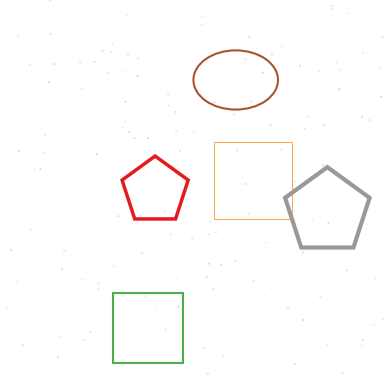[{"shape": "pentagon", "thickness": 2.5, "radius": 0.45, "center": [0.403, 0.504]}, {"shape": "square", "thickness": 1.5, "radius": 0.46, "center": [0.385, 0.147]}, {"shape": "square", "thickness": 0.5, "radius": 0.5, "center": [0.657, 0.531]}, {"shape": "oval", "thickness": 1.5, "radius": 0.55, "center": [0.612, 0.792]}, {"shape": "pentagon", "thickness": 3, "radius": 0.58, "center": [0.85, 0.45]}]